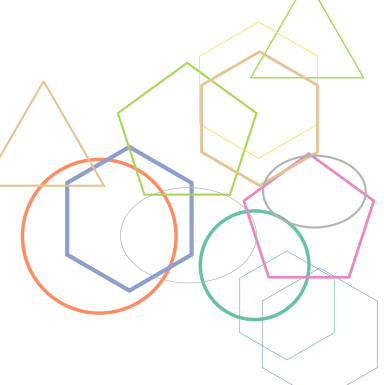[{"shape": "hexagon", "thickness": 0.5, "radius": 0.71, "center": [0.745, 0.207]}, {"shape": "circle", "thickness": 2.5, "radius": 0.71, "center": [0.661, 0.311]}, {"shape": "circle", "thickness": 2.5, "radius": 1.0, "center": [0.258, 0.386]}, {"shape": "hexagon", "thickness": 0.5, "radius": 0.86, "center": [0.831, 0.132]}, {"shape": "hexagon", "thickness": 3, "radius": 0.93, "center": [0.336, 0.432]}, {"shape": "pentagon", "thickness": 2, "radius": 0.89, "center": [0.802, 0.423]}, {"shape": "pentagon", "thickness": 1.5, "radius": 0.95, "center": [0.486, 0.648]}, {"shape": "triangle", "thickness": 1, "radius": 0.85, "center": [0.798, 0.883]}, {"shape": "hexagon", "thickness": 0.5, "radius": 0.88, "center": [0.672, 0.766]}, {"shape": "hexagon", "thickness": 2, "radius": 0.87, "center": [0.674, 0.692]}, {"shape": "triangle", "thickness": 1.5, "radius": 0.9, "center": [0.113, 0.608]}, {"shape": "oval", "thickness": 0.5, "radius": 0.88, "center": [0.49, 0.389]}, {"shape": "oval", "thickness": 1.5, "radius": 0.67, "center": [0.817, 0.503]}]